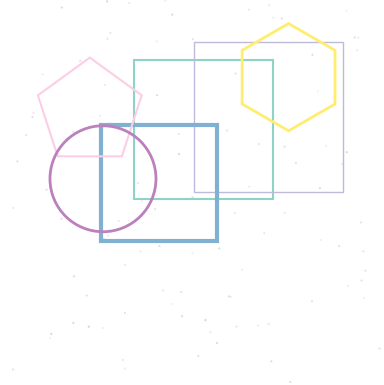[{"shape": "square", "thickness": 1.5, "radius": 0.9, "center": [0.528, 0.664]}, {"shape": "square", "thickness": 1, "radius": 0.97, "center": [0.698, 0.696]}, {"shape": "square", "thickness": 3, "radius": 0.76, "center": [0.413, 0.524]}, {"shape": "pentagon", "thickness": 1.5, "radius": 0.71, "center": [0.233, 0.709]}, {"shape": "circle", "thickness": 2, "radius": 0.69, "center": [0.267, 0.536]}, {"shape": "hexagon", "thickness": 2, "radius": 0.7, "center": [0.75, 0.8]}]